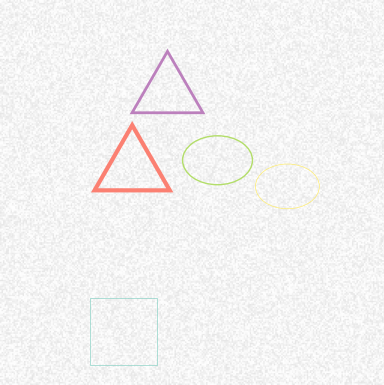[{"shape": "square", "thickness": 0.5, "radius": 0.44, "center": [0.32, 0.139]}, {"shape": "triangle", "thickness": 3, "radius": 0.56, "center": [0.343, 0.562]}, {"shape": "oval", "thickness": 1, "radius": 0.45, "center": [0.565, 0.584]}, {"shape": "triangle", "thickness": 2, "radius": 0.53, "center": [0.435, 0.76]}, {"shape": "oval", "thickness": 0.5, "radius": 0.41, "center": [0.747, 0.516]}]